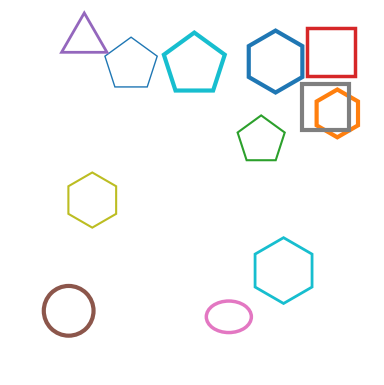[{"shape": "hexagon", "thickness": 3, "radius": 0.4, "center": [0.716, 0.84]}, {"shape": "pentagon", "thickness": 1, "radius": 0.36, "center": [0.34, 0.832]}, {"shape": "hexagon", "thickness": 3, "radius": 0.31, "center": [0.876, 0.705]}, {"shape": "pentagon", "thickness": 1.5, "radius": 0.32, "center": [0.678, 0.636]}, {"shape": "square", "thickness": 2.5, "radius": 0.31, "center": [0.859, 0.864]}, {"shape": "triangle", "thickness": 2, "radius": 0.34, "center": [0.219, 0.898]}, {"shape": "circle", "thickness": 3, "radius": 0.32, "center": [0.178, 0.193]}, {"shape": "oval", "thickness": 2.5, "radius": 0.29, "center": [0.594, 0.177]}, {"shape": "square", "thickness": 3, "radius": 0.3, "center": [0.845, 0.722]}, {"shape": "hexagon", "thickness": 1.5, "radius": 0.36, "center": [0.24, 0.48]}, {"shape": "hexagon", "thickness": 2, "radius": 0.43, "center": [0.737, 0.297]}, {"shape": "pentagon", "thickness": 3, "radius": 0.42, "center": [0.505, 0.832]}]